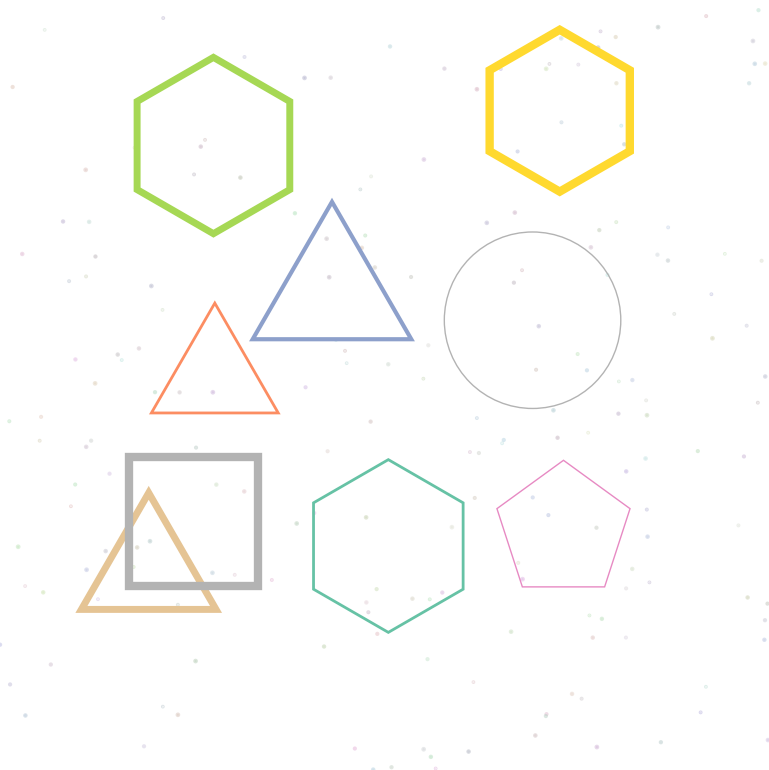[{"shape": "hexagon", "thickness": 1, "radius": 0.56, "center": [0.504, 0.291]}, {"shape": "triangle", "thickness": 1, "radius": 0.48, "center": [0.279, 0.511]}, {"shape": "triangle", "thickness": 1.5, "radius": 0.59, "center": [0.431, 0.619]}, {"shape": "pentagon", "thickness": 0.5, "radius": 0.45, "center": [0.732, 0.311]}, {"shape": "hexagon", "thickness": 2.5, "radius": 0.57, "center": [0.277, 0.811]}, {"shape": "hexagon", "thickness": 3, "radius": 0.53, "center": [0.727, 0.856]}, {"shape": "triangle", "thickness": 2.5, "radius": 0.5, "center": [0.193, 0.259]}, {"shape": "circle", "thickness": 0.5, "radius": 0.57, "center": [0.692, 0.584]}, {"shape": "square", "thickness": 3, "radius": 0.42, "center": [0.252, 0.323]}]